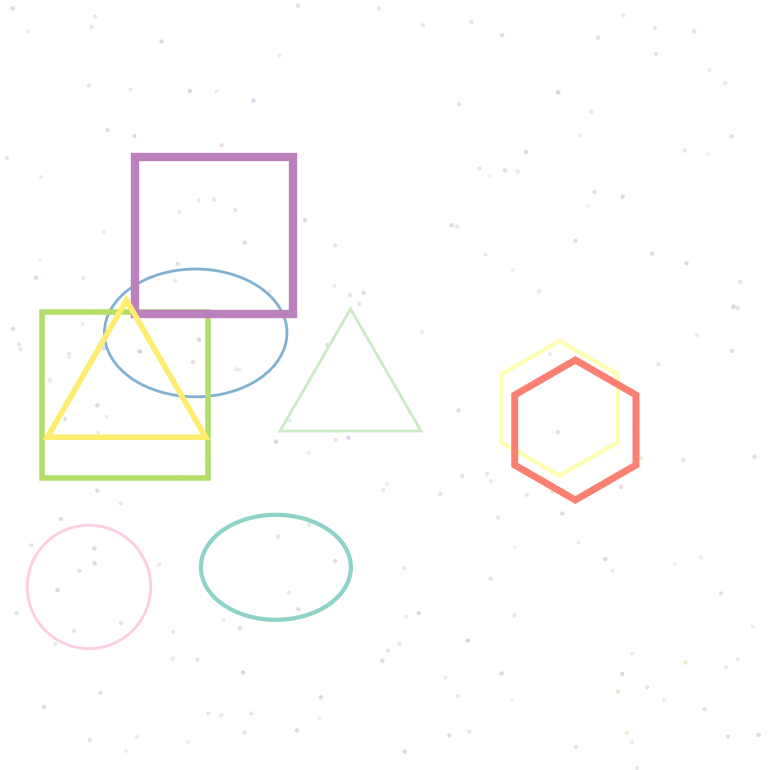[{"shape": "oval", "thickness": 1.5, "radius": 0.49, "center": [0.358, 0.263]}, {"shape": "hexagon", "thickness": 1.5, "radius": 0.44, "center": [0.727, 0.47]}, {"shape": "hexagon", "thickness": 2.5, "radius": 0.45, "center": [0.747, 0.442]}, {"shape": "oval", "thickness": 1, "radius": 0.59, "center": [0.254, 0.568]}, {"shape": "square", "thickness": 2, "radius": 0.54, "center": [0.163, 0.487]}, {"shape": "circle", "thickness": 1, "radius": 0.4, "center": [0.116, 0.238]}, {"shape": "square", "thickness": 3, "radius": 0.51, "center": [0.278, 0.694]}, {"shape": "triangle", "thickness": 1, "radius": 0.53, "center": [0.455, 0.493]}, {"shape": "triangle", "thickness": 2, "radius": 0.59, "center": [0.164, 0.492]}]